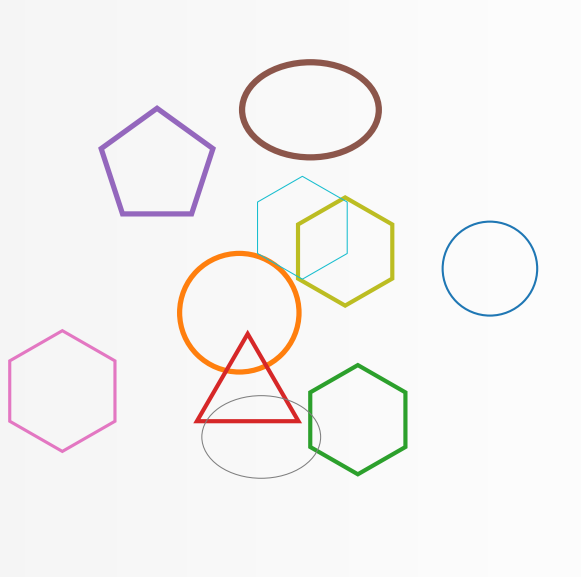[{"shape": "circle", "thickness": 1, "radius": 0.41, "center": [0.843, 0.534]}, {"shape": "circle", "thickness": 2.5, "radius": 0.51, "center": [0.412, 0.458]}, {"shape": "hexagon", "thickness": 2, "radius": 0.47, "center": [0.616, 0.272]}, {"shape": "triangle", "thickness": 2, "radius": 0.5, "center": [0.426, 0.32]}, {"shape": "pentagon", "thickness": 2.5, "radius": 0.51, "center": [0.27, 0.711]}, {"shape": "oval", "thickness": 3, "radius": 0.59, "center": [0.534, 0.809]}, {"shape": "hexagon", "thickness": 1.5, "radius": 0.52, "center": [0.107, 0.322]}, {"shape": "oval", "thickness": 0.5, "radius": 0.51, "center": [0.449, 0.242]}, {"shape": "hexagon", "thickness": 2, "radius": 0.47, "center": [0.594, 0.564]}, {"shape": "hexagon", "thickness": 0.5, "radius": 0.45, "center": [0.52, 0.605]}]